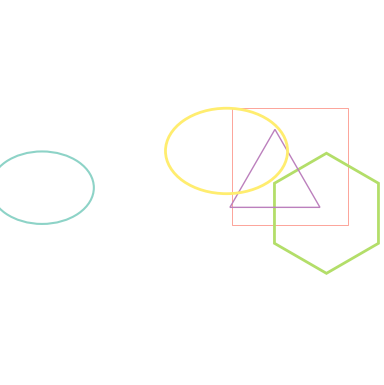[{"shape": "oval", "thickness": 1.5, "radius": 0.67, "center": [0.109, 0.512]}, {"shape": "square", "thickness": 0.5, "radius": 0.76, "center": [0.754, 0.567]}, {"shape": "hexagon", "thickness": 2, "radius": 0.78, "center": [0.848, 0.446]}, {"shape": "triangle", "thickness": 1, "radius": 0.67, "center": [0.714, 0.529]}, {"shape": "oval", "thickness": 2, "radius": 0.79, "center": [0.588, 0.608]}]